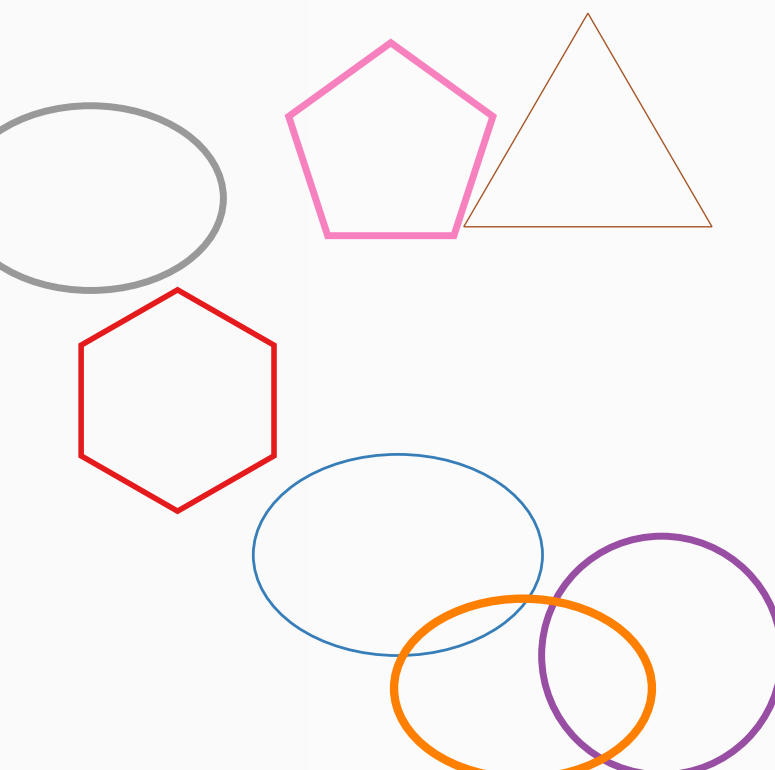[{"shape": "hexagon", "thickness": 2, "radius": 0.72, "center": [0.229, 0.48]}, {"shape": "oval", "thickness": 1, "radius": 0.93, "center": [0.513, 0.279]}, {"shape": "circle", "thickness": 2.5, "radius": 0.77, "center": [0.854, 0.149]}, {"shape": "oval", "thickness": 3, "radius": 0.83, "center": [0.675, 0.106]}, {"shape": "triangle", "thickness": 0.5, "radius": 0.92, "center": [0.759, 0.798]}, {"shape": "pentagon", "thickness": 2.5, "radius": 0.69, "center": [0.504, 0.806]}, {"shape": "oval", "thickness": 2.5, "radius": 0.86, "center": [0.117, 0.743]}]